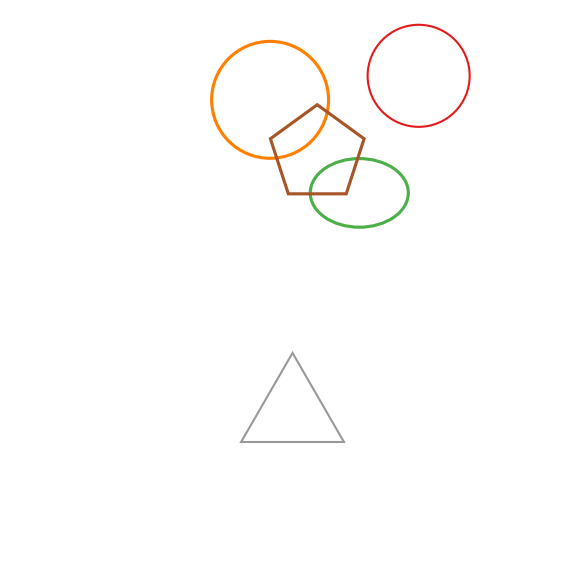[{"shape": "circle", "thickness": 1, "radius": 0.44, "center": [0.725, 0.868]}, {"shape": "oval", "thickness": 1.5, "radius": 0.42, "center": [0.622, 0.665]}, {"shape": "circle", "thickness": 1.5, "radius": 0.51, "center": [0.468, 0.826]}, {"shape": "pentagon", "thickness": 1.5, "radius": 0.43, "center": [0.549, 0.733]}, {"shape": "triangle", "thickness": 1, "radius": 0.51, "center": [0.507, 0.285]}]